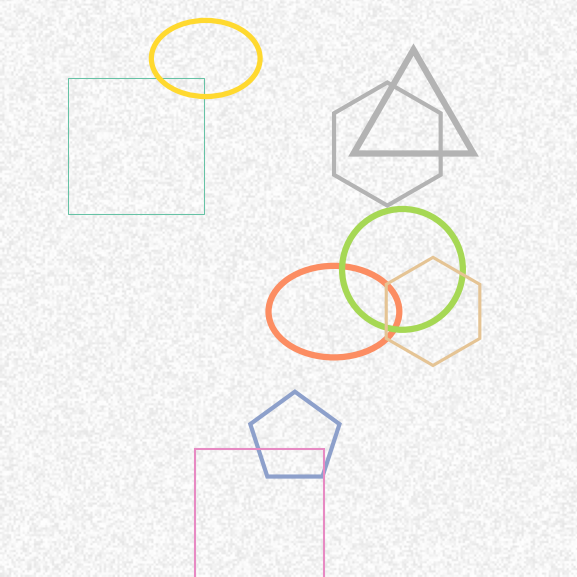[{"shape": "square", "thickness": 0.5, "radius": 0.59, "center": [0.235, 0.746]}, {"shape": "oval", "thickness": 3, "radius": 0.57, "center": [0.578, 0.46]}, {"shape": "pentagon", "thickness": 2, "radius": 0.41, "center": [0.511, 0.24]}, {"shape": "square", "thickness": 1, "radius": 0.56, "center": [0.449, 0.11]}, {"shape": "circle", "thickness": 3, "radius": 0.52, "center": [0.697, 0.533]}, {"shape": "oval", "thickness": 2.5, "radius": 0.47, "center": [0.356, 0.898]}, {"shape": "hexagon", "thickness": 1.5, "radius": 0.47, "center": [0.75, 0.46]}, {"shape": "triangle", "thickness": 3, "radius": 0.6, "center": [0.716, 0.793]}, {"shape": "hexagon", "thickness": 2, "radius": 0.53, "center": [0.671, 0.75]}]